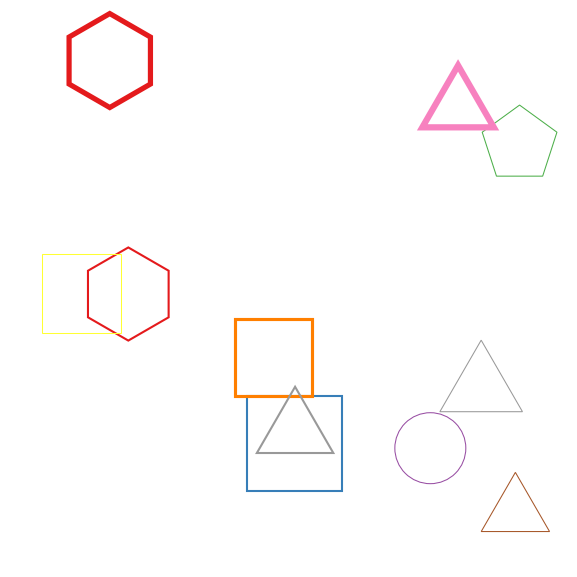[{"shape": "hexagon", "thickness": 1, "radius": 0.4, "center": [0.222, 0.49]}, {"shape": "hexagon", "thickness": 2.5, "radius": 0.41, "center": [0.19, 0.894]}, {"shape": "square", "thickness": 1, "radius": 0.41, "center": [0.51, 0.231]}, {"shape": "pentagon", "thickness": 0.5, "radius": 0.34, "center": [0.9, 0.749]}, {"shape": "circle", "thickness": 0.5, "radius": 0.31, "center": [0.745, 0.223]}, {"shape": "square", "thickness": 1.5, "radius": 0.33, "center": [0.473, 0.38]}, {"shape": "square", "thickness": 0.5, "radius": 0.34, "center": [0.141, 0.49]}, {"shape": "triangle", "thickness": 0.5, "radius": 0.34, "center": [0.892, 0.113]}, {"shape": "triangle", "thickness": 3, "radius": 0.36, "center": [0.793, 0.814]}, {"shape": "triangle", "thickness": 1, "radius": 0.38, "center": [0.511, 0.253]}, {"shape": "triangle", "thickness": 0.5, "radius": 0.41, "center": [0.833, 0.328]}]